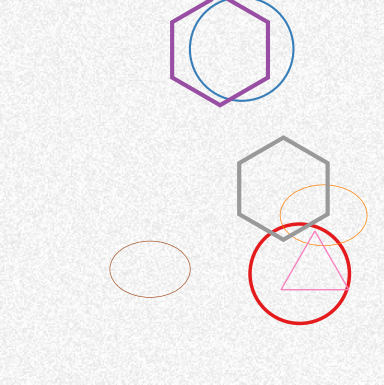[{"shape": "circle", "thickness": 2.5, "radius": 0.65, "center": [0.779, 0.289]}, {"shape": "circle", "thickness": 1.5, "radius": 0.67, "center": [0.628, 0.873]}, {"shape": "hexagon", "thickness": 3, "radius": 0.72, "center": [0.572, 0.87]}, {"shape": "oval", "thickness": 0.5, "radius": 0.56, "center": [0.841, 0.441]}, {"shape": "oval", "thickness": 0.5, "radius": 0.52, "center": [0.39, 0.301]}, {"shape": "triangle", "thickness": 1, "radius": 0.51, "center": [0.818, 0.298]}, {"shape": "hexagon", "thickness": 3, "radius": 0.66, "center": [0.736, 0.51]}]